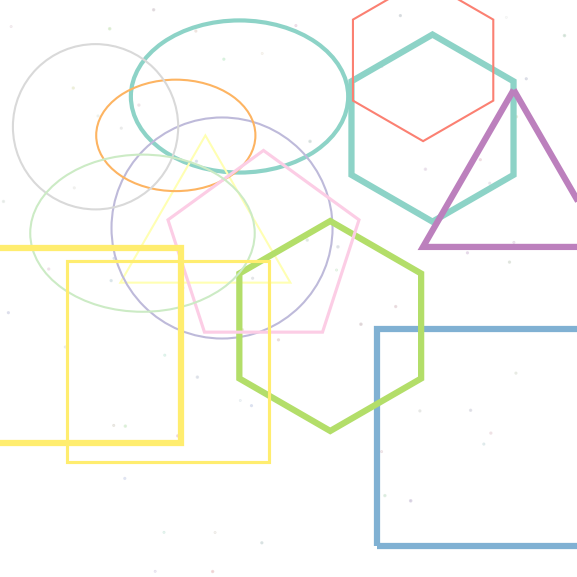[{"shape": "oval", "thickness": 2, "radius": 0.94, "center": [0.415, 0.832]}, {"shape": "hexagon", "thickness": 3, "radius": 0.81, "center": [0.749, 0.777]}, {"shape": "triangle", "thickness": 1, "radius": 0.85, "center": [0.356, 0.595]}, {"shape": "circle", "thickness": 1, "radius": 0.96, "center": [0.384, 0.604]}, {"shape": "hexagon", "thickness": 1, "radius": 0.7, "center": [0.733, 0.895]}, {"shape": "square", "thickness": 3, "radius": 0.94, "center": [0.84, 0.241]}, {"shape": "oval", "thickness": 1, "radius": 0.69, "center": [0.304, 0.765]}, {"shape": "hexagon", "thickness": 3, "radius": 0.91, "center": [0.572, 0.435]}, {"shape": "pentagon", "thickness": 1.5, "radius": 0.87, "center": [0.456, 0.565]}, {"shape": "circle", "thickness": 1, "radius": 0.72, "center": [0.165, 0.78]}, {"shape": "triangle", "thickness": 3, "radius": 0.91, "center": [0.89, 0.662]}, {"shape": "oval", "thickness": 1, "radius": 0.97, "center": [0.247, 0.595]}, {"shape": "square", "thickness": 3, "radius": 0.84, "center": [0.146, 0.401]}, {"shape": "square", "thickness": 1.5, "radius": 0.87, "center": [0.291, 0.374]}]